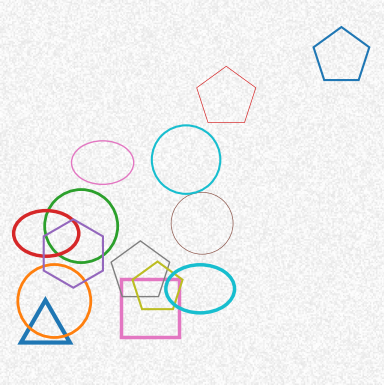[{"shape": "triangle", "thickness": 3, "radius": 0.37, "center": [0.118, 0.147]}, {"shape": "pentagon", "thickness": 1.5, "radius": 0.38, "center": [0.887, 0.854]}, {"shape": "circle", "thickness": 2, "radius": 0.47, "center": [0.141, 0.218]}, {"shape": "circle", "thickness": 2, "radius": 0.47, "center": [0.211, 0.413]}, {"shape": "pentagon", "thickness": 0.5, "radius": 0.4, "center": [0.588, 0.747]}, {"shape": "oval", "thickness": 2.5, "radius": 0.42, "center": [0.12, 0.394]}, {"shape": "hexagon", "thickness": 1.5, "radius": 0.44, "center": [0.19, 0.342]}, {"shape": "circle", "thickness": 0.5, "radius": 0.4, "center": [0.525, 0.42]}, {"shape": "square", "thickness": 2.5, "radius": 0.37, "center": [0.39, 0.2]}, {"shape": "oval", "thickness": 1, "radius": 0.4, "center": [0.267, 0.578]}, {"shape": "pentagon", "thickness": 1, "radius": 0.4, "center": [0.365, 0.294]}, {"shape": "pentagon", "thickness": 1.5, "radius": 0.34, "center": [0.409, 0.252]}, {"shape": "oval", "thickness": 2.5, "radius": 0.45, "center": [0.52, 0.25]}, {"shape": "circle", "thickness": 1.5, "radius": 0.44, "center": [0.483, 0.585]}]